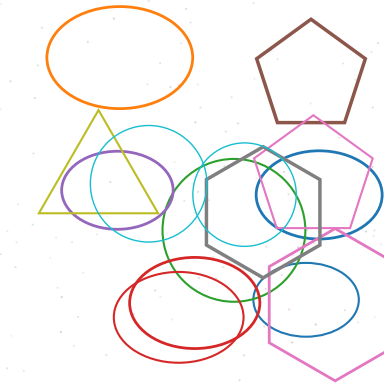[{"shape": "oval", "thickness": 1.5, "radius": 0.68, "center": [0.795, 0.221]}, {"shape": "oval", "thickness": 2, "radius": 0.82, "center": [0.829, 0.494]}, {"shape": "oval", "thickness": 2, "radius": 0.95, "center": [0.311, 0.85]}, {"shape": "circle", "thickness": 1.5, "radius": 0.93, "center": [0.608, 0.402]}, {"shape": "oval", "thickness": 1.5, "radius": 0.84, "center": [0.464, 0.176]}, {"shape": "oval", "thickness": 2, "radius": 0.85, "center": [0.506, 0.213]}, {"shape": "oval", "thickness": 2, "radius": 0.72, "center": [0.305, 0.506]}, {"shape": "pentagon", "thickness": 2.5, "radius": 0.74, "center": [0.808, 0.802]}, {"shape": "pentagon", "thickness": 1.5, "radius": 0.81, "center": [0.814, 0.539]}, {"shape": "hexagon", "thickness": 2, "radius": 0.99, "center": [0.871, 0.209]}, {"shape": "hexagon", "thickness": 2.5, "radius": 0.85, "center": [0.684, 0.449]}, {"shape": "triangle", "thickness": 1.5, "radius": 0.89, "center": [0.256, 0.535]}, {"shape": "circle", "thickness": 1, "radius": 0.67, "center": [0.635, 0.494]}, {"shape": "circle", "thickness": 1, "radius": 0.76, "center": [0.386, 0.523]}]